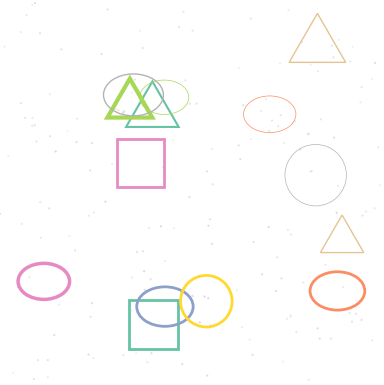[{"shape": "square", "thickness": 2, "radius": 0.32, "center": [0.399, 0.158]}, {"shape": "triangle", "thickness": 1.5, "radius": 0.39, "center": [0.396, 0.71]}, {"shape": "oval", "thickness": 0.5, "radius": 0.34, "center": [0.701, 0.703]}, {"shape": "oval", "thickness": 2, "radius": 0.36, "center": [0.876, 0.244]}, {"shape": "oval", "thickness": 2, "radius": 0.37, "center": [0.428, 0.204]}, {"shape": "oval", "thickness": 2.5, "radius": 0.33, "center": [0.114, 0.269]}, {"shape": "square", "thickness": 2, "radius": 0.31, "center": [0.365, 0.577]}, {"shape": "oval", "thickness": 0.5, "radius": 0.32, "center": [0.427, 0.747]}, {"shape": "triangle", "thickness": 3, "radius": 0.34, "center": [0.337, 0.728]}, {"shape": "circle", "thickness": 2, "radius": 0.33, "center": [0.536, 0.218]}, {"shape": "triangle", "thickness": 1, "radius": 0.42, "center": [0.824, 0.88]}, {"shape": "triangle", "thickness": 1, "radius": 0.33, "center": [0.888, 0.376]}, {"shape": "oval", "thickness": 1, "radius": 0.39, "center": [0.347, 0.753]}, {"shape": "circle", "thickness": 0.5, "radius": 0.4, "center": [0.82, 0.545]}]